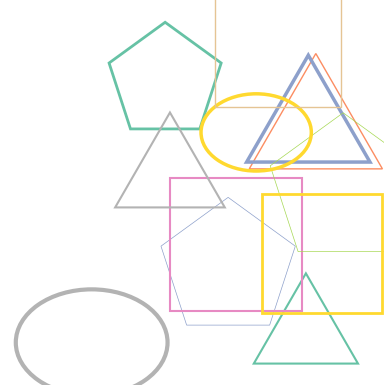[{"shape": "pentagon", "thickness": 2, "radius": 0.77, "center": [0.429, 0.789]}, {"shape": "triangle", "thickness": 1.5, "radius": 0.78, "center": [0.795, 0.134]}, {"shape": "triangle", "thickness": 1, "radius": 1.0, "center": [0.82, 0.661]}, {"shape": "pentagon", "thickness": 0.5, "radius": 0.92, "center": [0.593, 0.304]}, {"shape": "triangle", "thickness": 2.5, "radius": 0.92, "center": [0.801, 0.672]}, {"shape": "square", "thickness": 1.5, "radius": 0.86, "center": [0.613, 0.365]}, {"shape": "pentagon", "thickness": 0.5, "radius": 1.0, "center": [0.891, 0.508]}, {"shape": "oval", "thickness": 2.5, "radius": 0.72, "center": [0.665, 0.656]}, {"shape": "square", "thickness": 2, "radius": 0.78, "center": [0.836, 0.342]}, {"shape": "square", "thickness": 1, "radius": 0.82, "center": [0.723, 0.886]}, {"shape": "triangle", "thickness": 1.5, "radius": 0.82, "center": [0.441, 0.543]}, {"shape": "oval", "thickness": 3, "radius": 0.99, "center": [0.238, 0.11]}]